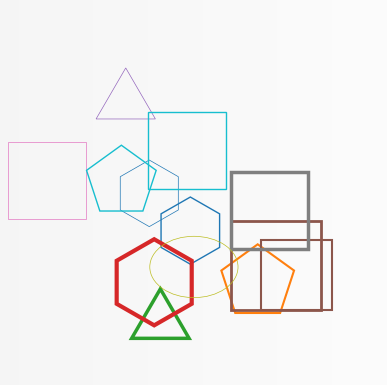[{"shape": "hexagon", "thickness": 0.5, "radius": 0.43, "center": [0.385, 0.498]}, {"shape": "hexagon", "thickness": 1, "radius": 0.44, "center": [0.491, 0.401]}, {"shape": "pentagon", "thickness": 1.5, "radius": 0.49, "center": [0.665, 0.267]}, {"shape": "triangle", "thickness": 2.5, "radius": 0.43, "center": [0.414, 0.164]}, {"shape": "hexagon", "thickness": 3, "radius": 0.56, "center": [0.398, 0.267]}, {"shape": "triangle", "thickness": 0.5, "radius": 0.44, "center": [0.324, 0.735]}, {"shape": "square", "thickness": 1.5, "radius": 0.45, "center": [0.765, 0.284]}, {"shape": "square", "thickness": 2, "radius": 0.58, "center": [0.712, 0.309]}, {"shape": "square", "thickness": 0.5, "radius": 0.5, "center": [0.122, 0.532]}, {"shape": "square", "thickness": 2.5, "radius": 0.5, "center": [0.696, 0.453]}, {"shape": "oval", "thickness": 0.5, "radius": 0.57, "center": [0.5, 0.307]}, {"shape": "square", "thickness": 1, "radius": 0.5, "center": [0.482, 0.608]}, {"shape": "pentagon", "thickness": 1, "radius": 0.47, "center": [0.313, 0.528]}]